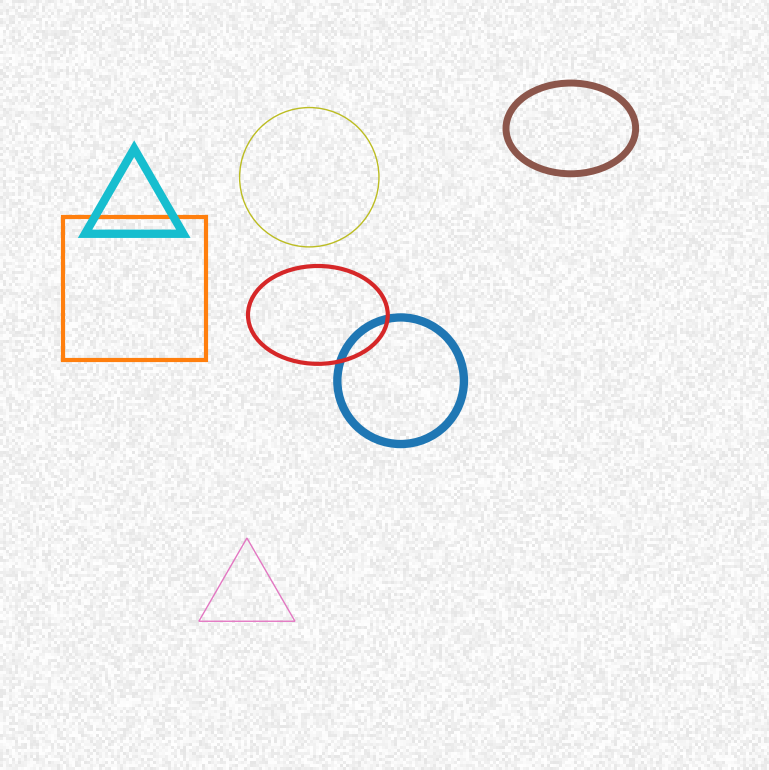[{"shape": "circle", "thickness": 3, "radius": 0.41, "center": [0.52, 0.506]}, {"shape": "square", "thickness": 1.5, "radius": 0.46, "center": [0.174, 0.625]}, {"shape": "oval", "thickness": 1.5, "radius": 0.45, "center": [0.413, 0.591]}, {"shape": "oval", "thickness": 2.5, "radius": 0.42, "center": [0.741, 0.833]}, {"shape": "triangle", "thickness": 0.5, "radius": 0.36, "center": [0.321, 0.229]}, {"shape": "circle", "thickness": 0.5, "radius": 0.45, "center": [0.402, 0.77]}, {"shape": "triangle", "thickness": 3, "radius": 0.37, "center": [0.174, 0.733]}]